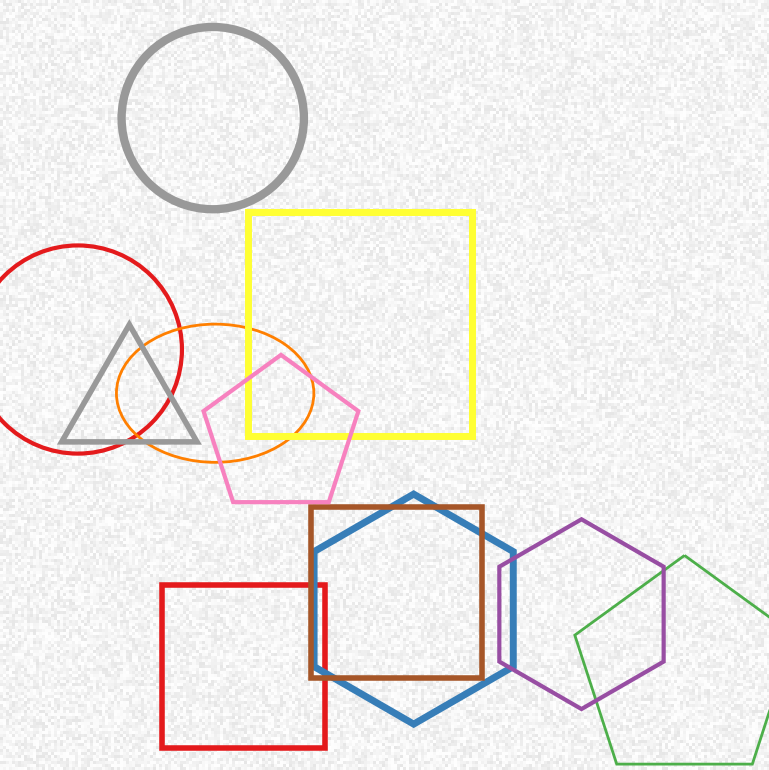[{"shape": "square", "thickness": 2, "radius": 0.53, "center": [0.316, 0.134]}, {"shape": "circle", "thickness": 1.5, "radius": 0.68, "center": [0.101, 0.546]}, {"shape": "hexagon", "thickness": 2.5, "radius": 0.75, "center": [0.537, 0.209]}, {"shape": "pentagon", "thickness": 1, "radius": 0.75, "center": [0.889, 0.129]}, {"shape": "hexagon", "thickness": 1.5, "radius": 0.62, "center": [0.755, 0.202]}, {"shape": "oval", "thickness": 1, "radius": 0.64, "center": [0.279, 0.489]}, {"shape": "square", "thickness": 2.5, "radius": 0.73, "center": [0.468, 0.579]}, {"shape": "square", "thickness": 2, "radius": 0.56, "center": [0.515, 0.231]}, {"shape": "pentagon", "thickness": 1.5, "radius": 0.53, "center": [0.365, 0.433]}, {"shape": "triangle", "thickness": 2, "radius": 0.51, "center": [0.168, 0.477]}, {"shape": "circle", "thickness": 3, "radius": 0.59, "center": [0.276, 0.847]}]